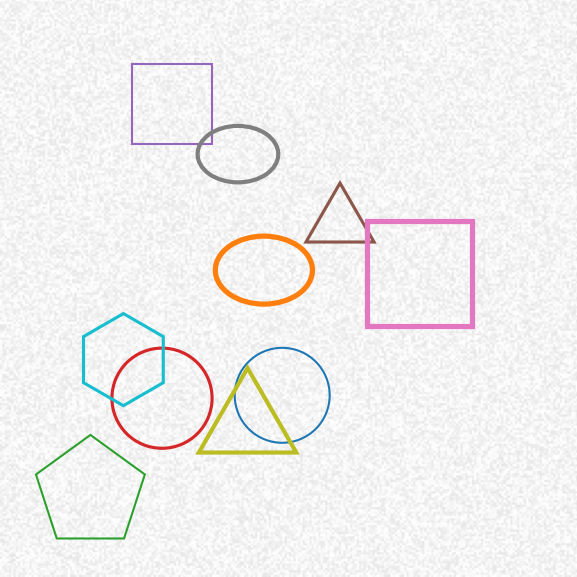[{"shape": "circle", "thickness": 1, "radius": 0.41, "center": [0.489, 0.315]}, {"shape": "oval", "thickness": 2.5, "radius": 0.42, "center": [0.457, 0.531]}, {"shape": "pentagon", "thickness": 1, "radius": 0.5, "center": [0.157, 0.147]}, {"shape": "circle", "thickness": 1.5, "radius": 0.43, "center": [0.281, 0.31]}, {"shape": "square", "thickness": 1, "radius": 0.35, "center": [0.298, 0.819]}, {"shape": "triangle", "thickness": 1.5, "radius": 0.34, "center": [0.589, 0.614]}, {"shape": "square", "thickness": 2.5, "radius": 0.45, "center": [0.727, 0.526]}, {"shape": "oval", "thickness": 2, "radius": 0.35, "center": [0.412, 0.732]}, {"shape": "triangle", "thickness": 2, "radius": 0.49, "center": [0.429, 0.264]}, {"shape": "hexagon", "thickness": 1.5, "radius": 0.4, "center": [0.214, 0.376]}]